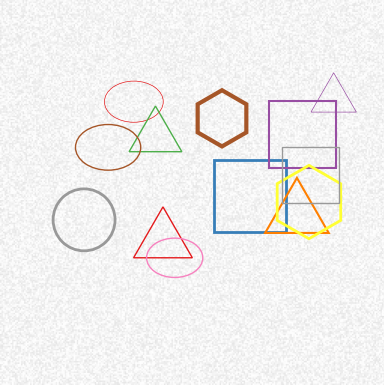[{"shape": "oval", "thickness": 0.5, "radius": 0.38, "center": [0.348, 0.736]}, {"shape": "triangle", "thickness": 1, "radius": 0.44, "center": [0.423, 0.374]}, {"shape": "square", "thickness": 2, "radius": 0.47, "center": [0.65, 0.491]}, {"shape": "triangle", "thickness": 1, "radius": 0.4, "center": [0.404, 0.646]}, {"shape": "triangle", "thickness": 0.5, "radius": 0.34, "center": [0.867, 0.743]}, {"shape": "square", "thickness": 1.5, "radius": 0.44, "center": [0.785, 0.65]}, {"shape": "triangle", "thickness": 1.5, "radius": 0.48, "center": [0.771, 0.443]}, {"shape": "hexagon", "thickness": 2, "radius": 0.48, "center": [0.802, 0.475]}, {"shape": "oval", "thickness": 1, "radius": 0.42, "center": [0.281, 0.617]}, {"shape": "hexagon", "thickness": 3, "radius": 0.36, "center": [0.577, 0.693]}, {"shape": "oval", "thickness": 1, "radius": 0.36, "center": [0.454, 0.33]}, {"shape": "square", "thickness": 1, "radius": 0.37, "center": [0.807, 0.546]}, {"shape": "circle", "thickness": 2, "radius": 0.4, "center": [0.218, 0.429]}]